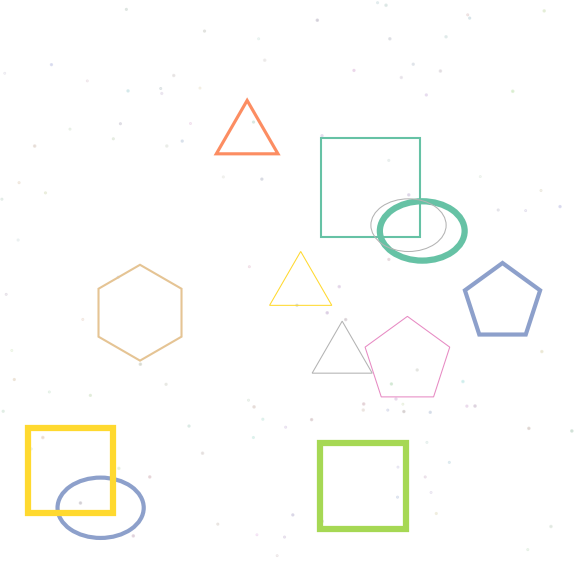[{"shape": "oval", "thickness": 3, "radius": 0.37, "center": [0.731, 0.599]}, {"shape": "square", "thickness": 1, "radius": 0.43, "center": [0.642, 0.675]}, {"shape": "triangle", "thickness": 1.5, "radius": 0.31, "center": [0.428, 0.764]}, {"shape": "oval", "thickness": 2, "radius": 0.37, "center": [0.174, 0.12]}, {"shape": "pentagon", "thickness": 2, "radius": 0.34, "center": [0.87, 0.475]}, {"shape": "pentagon", "thickness": 0.5, "radius": 0.39, "center": [0.705, 0.374]}, {"shape": "square", "thickness": 3, "radius": 0.37, "center": [0.628, 0.158]}, {"shape": "triangle", "thickness": 0.5, "radius": 0.31, "center": [0.521, 0.502]}, {"shape": "square", "thickness": 3, "radius": 0.37, "center": [0.122, 0.184]}, {"shape": "hexagon", "thickness": 1, "radius": 0.41, "center": [0.242, 0.458]}, {"shape": "triangle", "thickness": 0.5, "radius": 0.3, "center": [0.593, 0.383]}, {"shape": "oval", "thickness": 0.5, "radius": 0.33, "center": [0.707, 0.609]}]